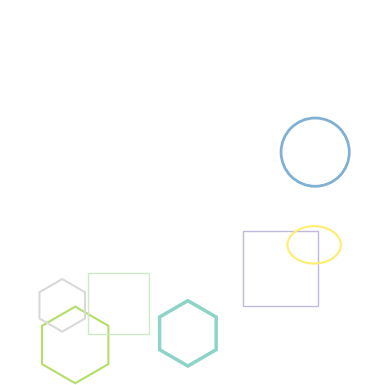[{"shape": "hexagon", "thickness": 2.5, "radius": 0.42, "center": [0.488, 0.134]}, {"shape": "square", "thickness": 1, "radius": 0.49, "center": [0.728, 0.303]}, {"shape": "circle", "thickness": 2, "radius": 0.44, "center": [0.819, 0.605]}, {"shape": "hexagon", "thickness": 1.5, "radius": 0.5, "center": [0.195, 0.104]}, {"shape": "hexagon", "thickness": 1.5, "radius": 0.34, "center": [0.162, 0.207]}, {"shape": "square", "thickness": 1, "radius": 0.39, "center": [0.307, 0.212]}, {"shape": "oval", "thickness": 1.5, "radius": 0.35, "center": [0.816, 0.364]}]